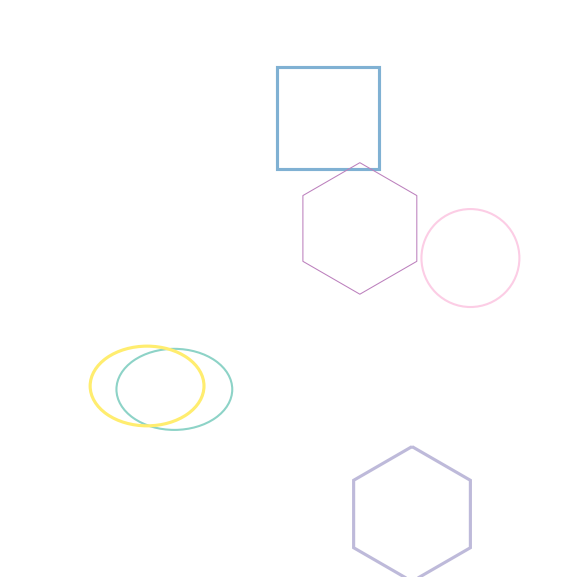[{"shape": "oval", "thickness": 1, "radius": 0.5, "center": [0.302, 0.325]}, {"shape": "hexagon", "thickness": 1.5, "radius": 0.58, "center": [0.713, 0.109]}, {"shape": "square", "thickness": 1.5, "radius": 0.44, "center": [0.568, 0.795]}, {"shape": "circle", "thickness": 1, "radius": 0.42, "center": [0.815, 0.552]}, {"shape": "hexagon", "thickness": 0.5, "radius": 0.57, "center": [0.623, 0.604]}, {"shape": "oval", "thickness": 1.5, "radius": 0.49, "center": [0.255, 0.331]}]